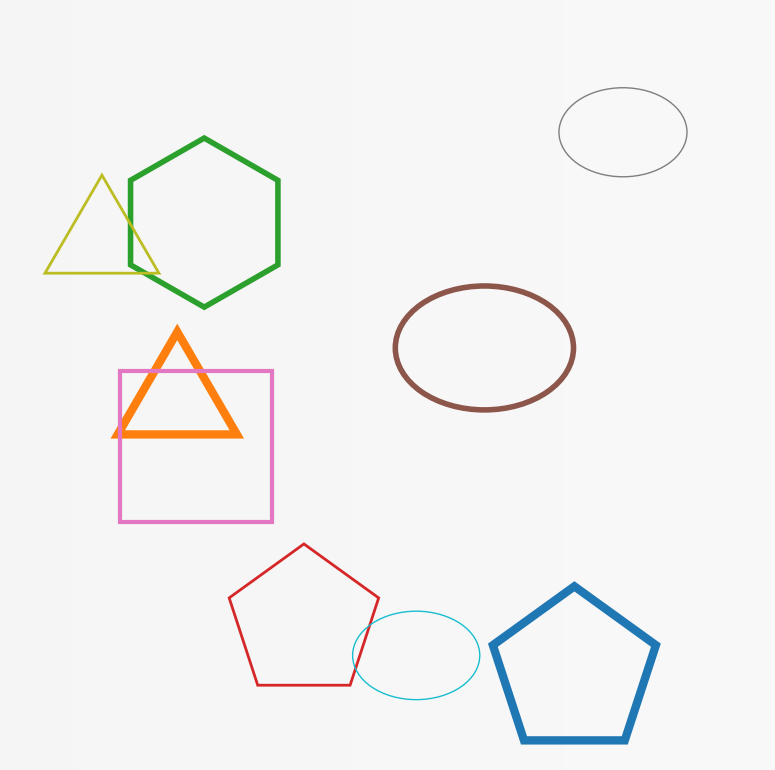[{"shape": "pentagon", "thickness": 3, "radius": 0.55, "center": [0.741, 0.128]}, {"shape": "triangle", "thickness": 3, "radius": 0.44, "center": [0.229, 0.48]}, {"shape": "hexagon", "thickness": 2, "radius": 0.55, "center": [0.264, 0.711]}, {"shape": "pentagon", "thickness": 1, "radius": 0.51, "center": [0.392, 0.192]}, {"shape": "oval", "thickness": 2, "radius": 0.57, "center": [0.625, 0.548]}, {"shape": "square", "thickness": 1.5, "radius": 0.49, "center": [0.253, 0.42]}, {"shape": "oval", "thickness": 0.5, "radius": 0.41, "center": [0.804, 0.828]}, {"shape": "triangle", "thickness": 1, "radius": 0.42, "center": [0.132, 0.688]}, {"shape": "oval", "thickness": 0.5, "radius": 0.41, "center": [0.537, 0.149]}]